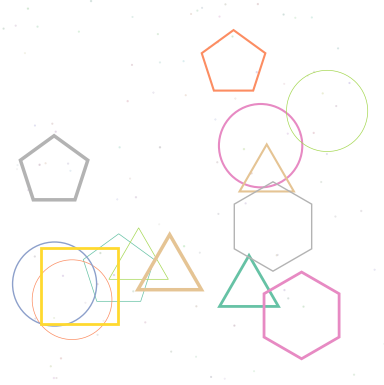[{"shape": "pentagon", "thickness": 0.5, "radius": 0.48, "center": [0.308, 0.296]}, {"shape": "triangle", "thickness": 2, "radius": 0.44, "center": [0.647, 0.248]}, {"shape": "circle", "thickness": 0.5, "radius": 0.52, "center": [0.187, 0.222]}, {"shape": "pentagon", "thickness": 1.5, "radius": 0.43, "center": [0.607, 0.835]}, {"shape": "circle", "thickness": 1, "radius": 0.55, "center": [0.142, 0.262]}, {"shape": "hexagon", "thickness": 2, "radius": 0.56, "center": [0.783, 0.181]}, {"shape": "circle", "thickness": 1.5, "radius": 0.54, "center": [0.677, 0.622]}, {"shape": "circle", "thickness": 0.5, "radius": 0.53, "center": [0.85, 0.712]}, {"shape": "triangle", "thickness": 0.5, "radius": 0.45, "center": [0.36, 0.319]}, {"shape": "square", "thickness": 2, "radius": 0.5, "center": [0.206, 0.257]}, {"shape": "triangle", "thickness": 2.5, "radius": 0.48, "center": [0.441, 0.295]}, {"shape": "triangle", "thickness": 1.5, "radius": 0.41, "center": [0.693, 0.543]}, {"shape": "hexagon", "thickness": 1, "radius": 0.58, "center": [0.709, 0.412]}, {"shape": "pentagon", "thickness": 2.5, "radius": 0.46, "center": [0.141, 0.555]}]